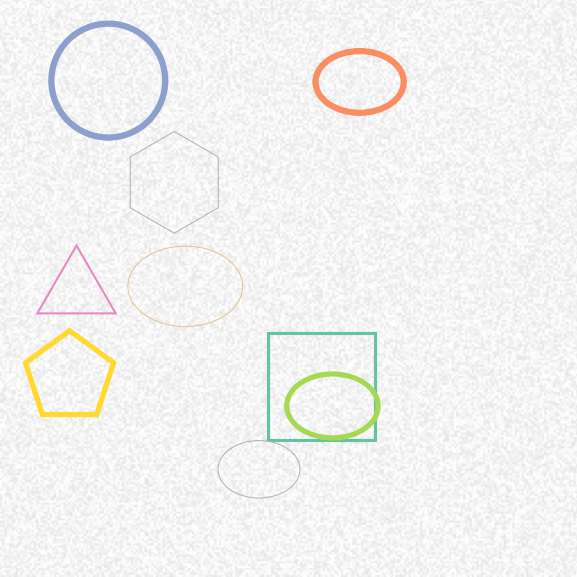[{"shape": "square", "thickness": 1.5, "radius": 0.47, "center": [0.557, 0.33]}, {"shape": "oval", "thickness": 3, "radius": 0.38, "center": [0.623, 0.857]}, {"shape": "circle", "thickness": 3, "radius": 0.49, "center": [0.187, 0.86]}, {"shape": "triangle", "thickness": 1, "radius": 0.39, "center": [0.132, 0.496]}, {"shape": "oval", "thickness": 2.5, "radius": 0.4, "center": [0.576, 0.296]}, {"shape": "pentagon", "thickness": 2.5, "radius": 0.4, "center": [0.12, 0.346]}, {"shape": "oval", "thickness": 0.5, "radius": 0.5, "center": [0.321, 0.503]}, {"shape": "oval", "thickness": 0.5, "radius": 0.36, "center": [0.448, 0.187]}, {"shape": "hexagon", "thickness": 0.5, "radius": 0.44, "center": [0.302, 0.683]}]